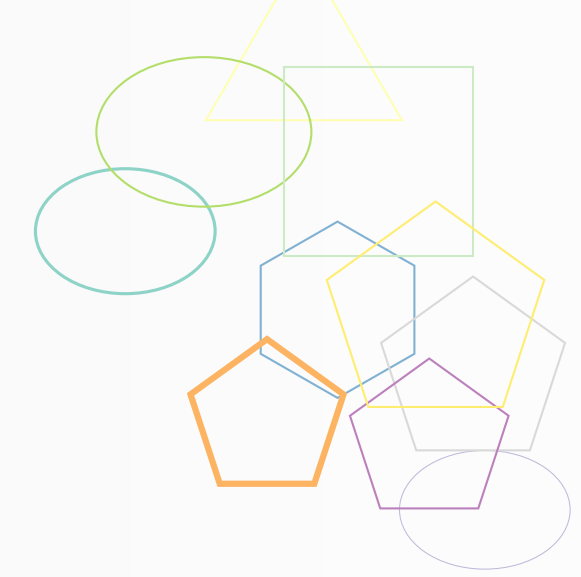[{"shape": "oval", "thickness": 1.5, "radius": 0.77, "center": [0.216, 0.599]}, {"shape": "triangle", "thickness": 1, "radius": 0.97, "center": [0.523, 0.888]}, {"shape": "oval", "thickness": 0.5, "radius": 0.73, "center": [0.834, 0.116]}, {"shape": "hexagon", "thickness": 1, "radius": 0.76, "center": [0.581, 0.463]}, {"shape": "pentagon", "thickness": 3, "radius": 0.69, "center": [0.459, 0.273]}, {"shape": "oval", "thickness": 1, "radius": 0.92, "center": [0.351, 0.771]}, {"shape": "pentagon", "thickness": 1, "radius": 0.83, "center": [0.814, 0.354]}, {"shape": "pentagon", "thickness": 1, "radius": 0.72, "center": [0.739, 0.235]}, {"shape": "square", "thickness": 1, "radius": 0.82, "center": [0.651, 0.72]}, {"shape": "pentagon", "thickness": 1, "radius": 0.98, "center": [0.749, 0.454]}]